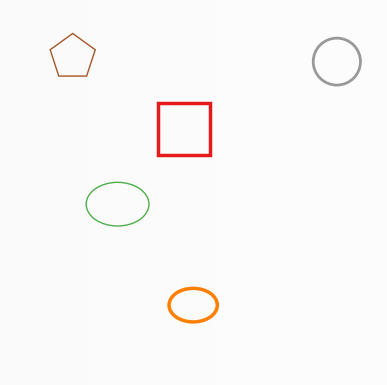[{"shape": "square", "thickness": 2.5, "radius": 0.34, "center": [0.475, 0.666]}, {"shape": "oval", "thickness": 1, "radius": 0.41, "center": [0.303, 0.47]}, {"shape": "oval", "thickness": 2.5, "radius": 0.31, "center": [0.499, 0.207]}, {"shape": "pentagon", "thickness": 1, "radius": 0.31, "center": [0.188, 0.852]}, {"shape": "circle", "thickness": 2, "radius": 0.3, "center": [0.869, 0.84]}]